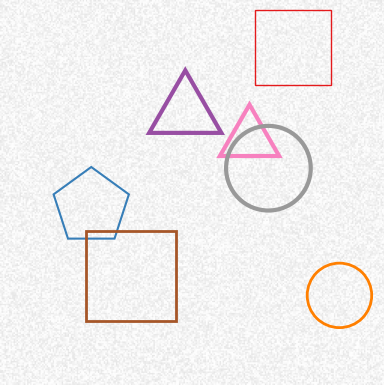[{"shape": "square", "thickness": 1, "radius": 0.49, "center": [0.761, 0.877]}, {"shape": "pentagon", "thickness": 1.5, "radius": 0.51, "center": [0.237, 0.463]}, {"shape": "triangle", "thickness": 3, "radius": 0.54, "center": [0.481, 0.709]}, {"shape": "circle", "thickness": 2, "radius": 0.42, "center": [0.882, 0.233]}, {"shape": "square", "thickness": 2, "radius": 0.59, "center": [0.34, 0.284]}, {"shape": "triangle", "thickness": 3, "radius": 0.44, "center": [0.648, 0.639]}, {"shape": "circle", "thickness": 3, "radius": 0.55, "center": [0.697, 0.563]}]